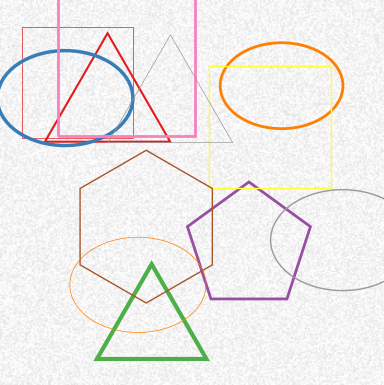[{"shape": "square", "thickness": 0.5, "radius": 0.72, "center": [0.202, 0.786]}, {"shape": "triangle", "thickness": 1.5, "radius": 0.94, "center": [0.279, 0.726]}, {"shape": "oval", "thickness": 2.5, "radius": 0.88, "center": [0.169, 0.745]}, {"shape": "triangle", "thickness": 3, "radius": 0.82, "center": [0.394, 0.15]}, {"shape": "pentagon", "thickness": 2, "radius": 0.84, "center": [0.647, 0.359]}, {"shape": "oval", "thickness": 2, "radius": 0.8, "center": [0.731, 0.777]}, {"shape": "oval", "thickness": 0.5, "radius": 0.88, "center": [0.358, 0.26]}, {"shape": "square", "thickness": 1, "radius": 0.79, "center": [0.701, 0.67]}, {"shape": "hexagon", "thickness": 1, "radius": 0.99, "center": [0.38, 0.411]}, {"shape": "square", "thickness": 2, "radius": 0.89, "center": [0.329, 0.826]}, {"shape": "triangle", "thickness": 0.5, "radius": 0.93, "center": [0.443, 0.723]}, {"shape": "oval", "thickness": 1, "radius": 0.94, "center": [0.89, 0.376]}]